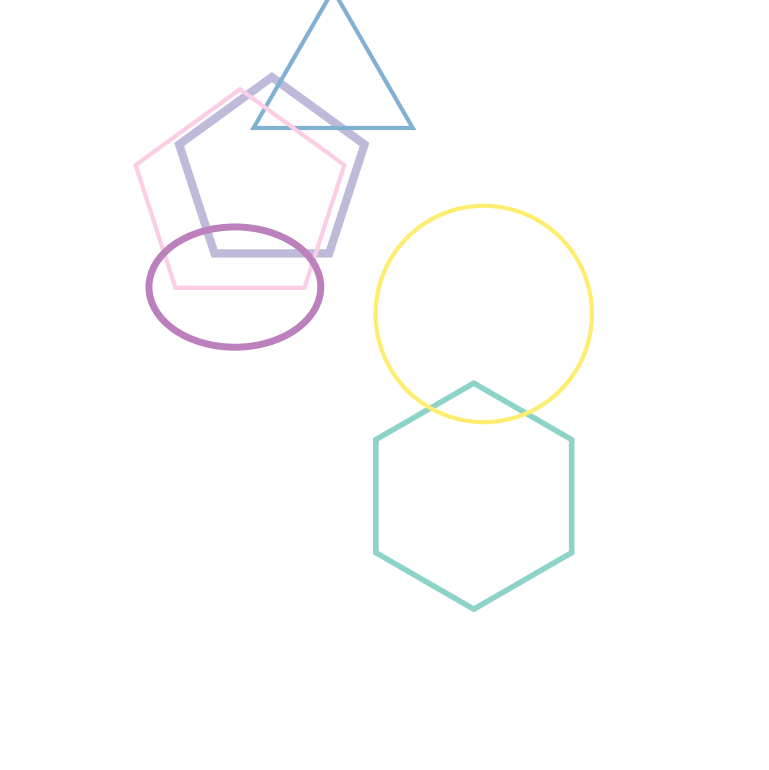[{"shape": "hexagon", "thickness": 2, "radius": 0.73, "center": [0.615, 0.356]}, {"shape": "pentagon", "thickness": 3, "radius": 0.63, "center": [0.353, 0.773]}, {"shape": "triangle", "thickness": 1.5, "radius": 0.6, "center": [0.433, 0.893]}, {"shape": "pentagon", "thickness": 1.5, "radius": 0.71, "center": [0.312, 0.742]}, {"shape": "oval", "thickness": 2.5, "radius": 0.56, "center": [0.305, 0.627]}, {"shape": "circle", "thickness": 1.5, "radius": 0.7, "center": [0.628, 0.592]}]